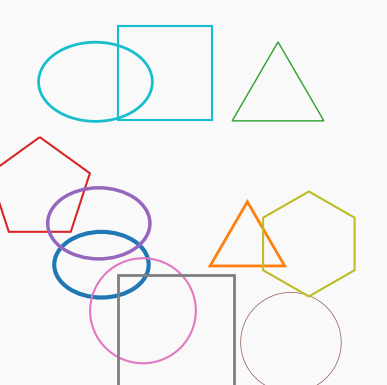[{"shape": "oval", "thickness": 3, "radius": 0.61, "center": [0.262, 0.312]}, {"shape": "triangle", "thickness": 2, "radius": 0.56, "center": [0.638, 0.365]}, {"shape": "triangle", "thickness": 1, "radius": 0.68, "center": [0.718, 0.754]}, {"shape": "pentagon", "thickness": 1.5, "radius": 0.68, "center": [0.103, 0.508]}, {"shape": "oval", "thickness": 2.5, "radius": 0.66, "center": [0.255, 0.42]}, {"shape": "circle", "thickness": 0.5, "radius": 0.65, "center": [0.751, 0.111]}, {"shape": "circle", "thickness": 1.5, "radius": 0.68, "center": [0.369, 0.193]}, {"shape": "square", "thickness": 2, "radius": 0.75, "center": [0.454, 0.134]}, {"shape": "hexagon", "thickness": 1.5, "radius": 0.68, "center": [0.797, 0.366]}, {"shape": "square", "thickness": 1.5, "radius": 0.61, "center": [0.425, 0.81]}, {"shape": "oval", "thickness": 2, "radius": 0.73, "center": [0.246, 0.788]}]